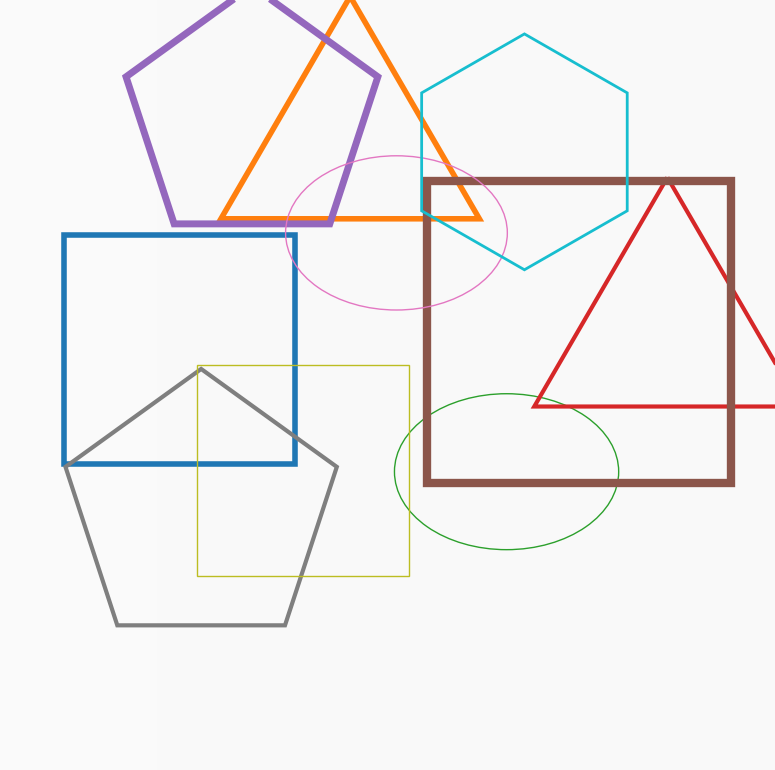[{"shape": "square", "thickness": 2, "radius": 0.74, "center": [0.232, 0.546]}, {"shape": "triangle", "thickness": 2, "radius": 0.96, "center": [0.452, 0.812]}, {"shape": "oval", "thickness": 0.5, "radius": 0.72, "center": [0.654, 0.387]}, {"shape": "triangle", "thickness": 1.5, "radius": 0.99, "center": [0.861, 0.571]}, {"shape": "pentagon", "thickness": 2.5, "radius": 0.85, "center": [0.325, 0.847]}, {"shape": "square", "thickness": 3, "radius": 0.98, "center": [0.747, 0.569]}, {"shape": "oval", "thickness": 0.5, "radius": 0.72, "center": [0.512, 0.698]}, {"shape": "pentagon", "thickness": 1.5, "radius": 0.92, "center": [0.26, 0.337]}, {"shape": "square", "thickness": 0.5, "radius": 0.69, "center": [0.391, 0.389]}, {"shape": "hexagon", "thickness": 1, "radius": 0.77, "center": [0.677, 0.803]}]